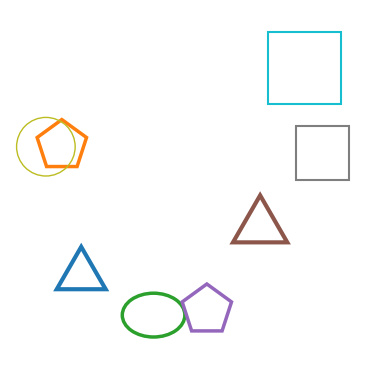[{"shape": "triangle", "thickness": 3, "radius": 0.37, "center": [0.211, 0.285]}, {"shape": "pentagon", "thickness": 2.5, "radius": 0.34, "center": [0.161, 0.622]}, {"shape": "oval", "thickness": 2.5, "radius": 0.41, "center": [0.399, 0.182]}, {"shape": "pentagon", "thickness": 2.5, "radius": 0.34, "center": [0.537, 0.195]}, {"shape": "triangle", "thickness": 3, "radius": 0.41, "center": [0.676, 0.411]}, {"shape": "square", "thickness": 1.5, "radius": 0.35, "center": [0.838, 0.603]}, {"shape": "circle", "thickness": 1, "radius": 0.38, "center": [0.119, 0.619]}, {"shape": "square", "thickness": 1.5, "radius": 0.47, "center": [0.792, 0.823]}]